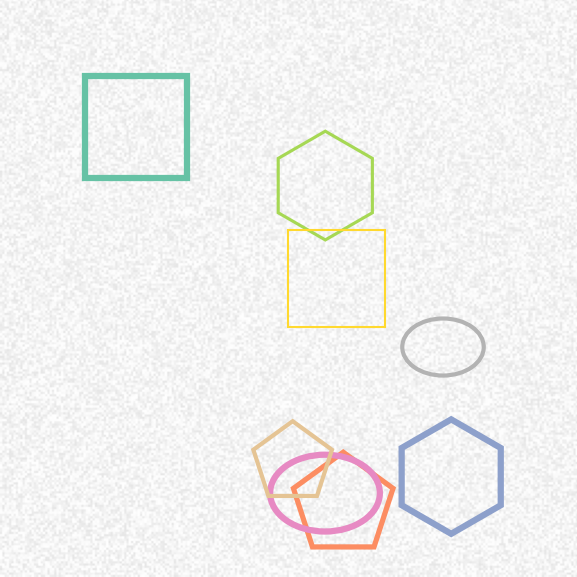[{"shape": "square", "thickness": 3, "radius": 0.44, "center": [0.235, 0.779]}, {"shape": "pentagon", "thickness": 2.5, "radius": 0.45, "center": [0.594, 0.125]}, {"shape": "hexagon", "thickness": 3, "radius": 0.5, "center": [0.781, 0.174]}, {"shape": "oval", "thickness": 3, "radius": 0.48, "center": [0.563, 0.145]}, {"shape": "hexagon", "thickness": 1.5, "radius": 0.47, "center": [0.563, 0.678]}, {"shape": "square", "thickness": 1, "radius": 0.42, "center": [0.583, 0.517]}, {"shape": "pentagon", "thickness": 2, "radius": 0.36, "center": [0.507, 0.198]}, {"shape": "oval", "thickness": 2, "radius": 0.35, "center": [0.767, 0.398]}]